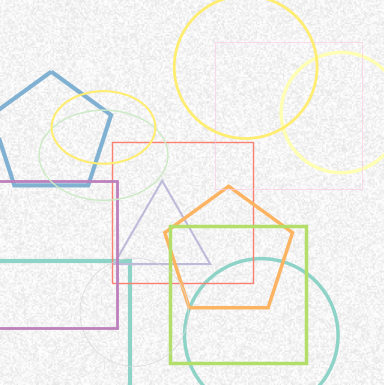[{"shape": "square", "thickness": 3, "radius": 0.89, "center": [0.159, 0.144]}, {"shape": "circle", "thickness": 2.5, "radius": 1.0, "center": [0.679, 0.129]}, {"shape": "circle", "thickness": 2.5, "radius": 0.78, "center": [0.887, 0.708]}, {"shape": "triangle", "thickness": 1.5, "radius": 0.72, "center": [0.421, 0.386]}, {"shape": "square", "thickness": 1, "radius": 0.92, "center": [0.473, 0.448]}, {"shape": "pentagon", "thickness": 3, "radius": 0.82, "center": [0.133, 0.651]}, {"shape": "pentagon", "thickness": 2.5, "radius": 0.87, "center": [0.594, 0.342]}, {"shape": "square", "thickness": 2.5, "radius": 0.89, "center": [0.618, 0.236]}, {"shape": "square", "thickness": 0.5, "radius": 0.96, "center": [0.749, 0.699]}, {"shape": "circle", "thickness": 0.5, "radius": 0.7, "center": [0.349, 0.189]}, {"shape": "square", "thickness": 2, "radius": 0.95, "center": [0.113, 0.339]}, {"shape": "oval", "thickness": 1, "radius": 0.84, "center": [0.269, 0.597]}, {"shape": "oval", "thickness": 1.5, "radius": 0.67, "center": [0.269, 0.669]}, {"shape": "circle", "thickness": 2, "radius": 0.93, "center": [0.638, 0.826]}]